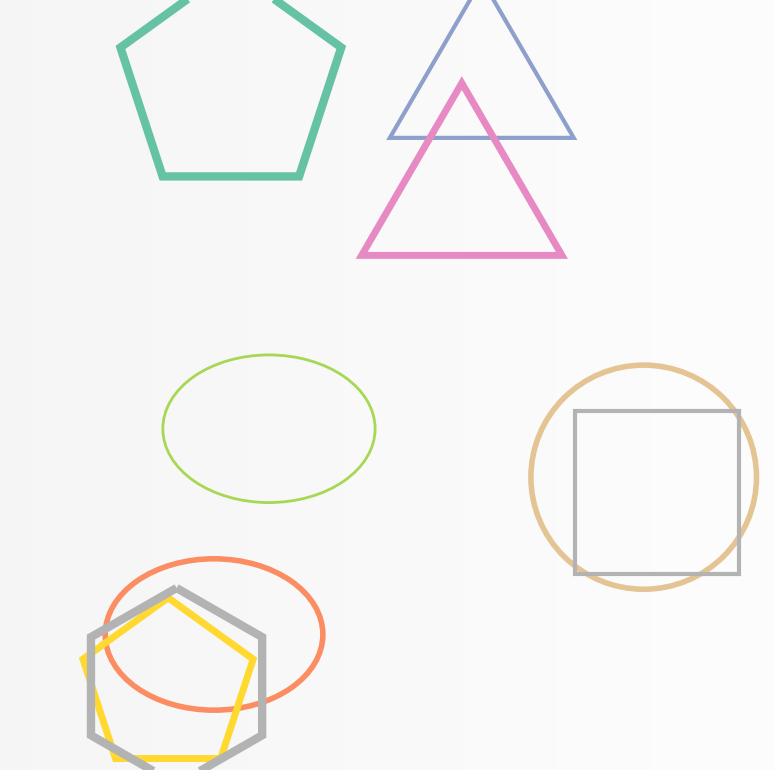[{"shape": "pentagon", "thickness": 3, "radius": 0.75, "center": [0.298, 0.892]}, {"shape": "oval", "thickness": 2, "radius": 0.7, "center": [0.276, 0.176]}, {"shape": "triangle", "thickness": 1.5, "radius": 0.68, "center": [0.622, 0.889]}, {"shape": "triangle", "thickness": 2.5, "radius": 0.75, "center": [0.596, 0.743]}, {"shape": "oval", "thickness": 1, "radius": 0.68, "center": [0.347, 0.443]}, {"shape": "pentagon", "thickness": 2.5, "radius": 0.58, "center": [0.217, 0.108]}, {"shape": "circle", "thickness": 2, "radius": 0.73, "center": [0.831, 0.38]}, {"shape": "hexagon", "thickness": 3, "radius": 0.64, "center": [0.228, 0.109]}, {"shape": "square", "thickness": 1.5, "radius": 0.53, "center": [0.848, 0.361]}]